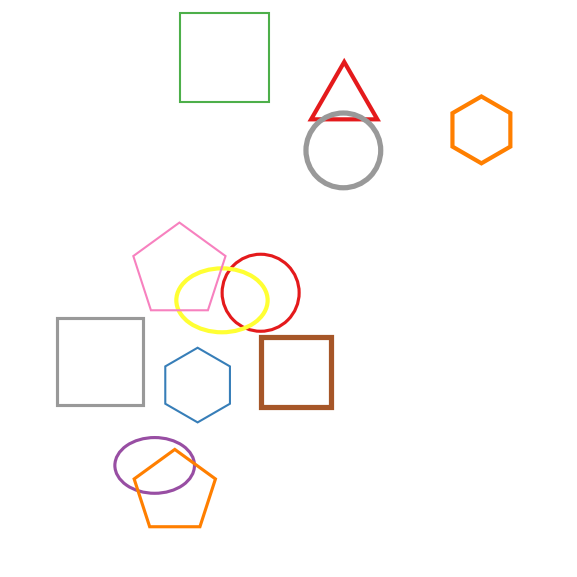[{"shape": "circle", "thickness": 1.5, "radius": 0.33, "center": [0.451, 0.492]}, {"shape": "triangle", "thickness": 2, "radius": 0.33, "center": [0.596, 0.826]}, {"shape": "hexagon", "thickness": 1, "radius": 0.32, "center": [0.342, 0.332]}, {"shape": "square", "thickness": 1, "radius": 0.39, "center": [0.389, 0.9]}, {"shape": "oval", "thickness": 1.5, "radius": 0.34, "center": [0.268, 0.193]}, {"shape": "pentagon", "thickness": 1.5, "radius": 0.37, "center": [0.303, 0.147]}, {"shape": "hexagon", "thickness": 2, "radius": 0.29, "center": [0.834, 0.774]}, {"shape": "oval", "thickness": 2, "radius": 0.4, "center": [0.384, 0.479]}, {"shape": "square", "thickness": 2.5, "radius": 0.3, "center": [0.513, 0.355]}, {"shape": "pentagon", "thickness": 1, "radius": 0.42, "center": [0.311, 0.53]}, {"shape": "circle", "thickness": 2.5, "radius": 0.32, "center": [0.595, 0.739]}, {"shape": "square", "thickness": 1.5, "radius": 0.37, "center": [0.174, 0.373]}]